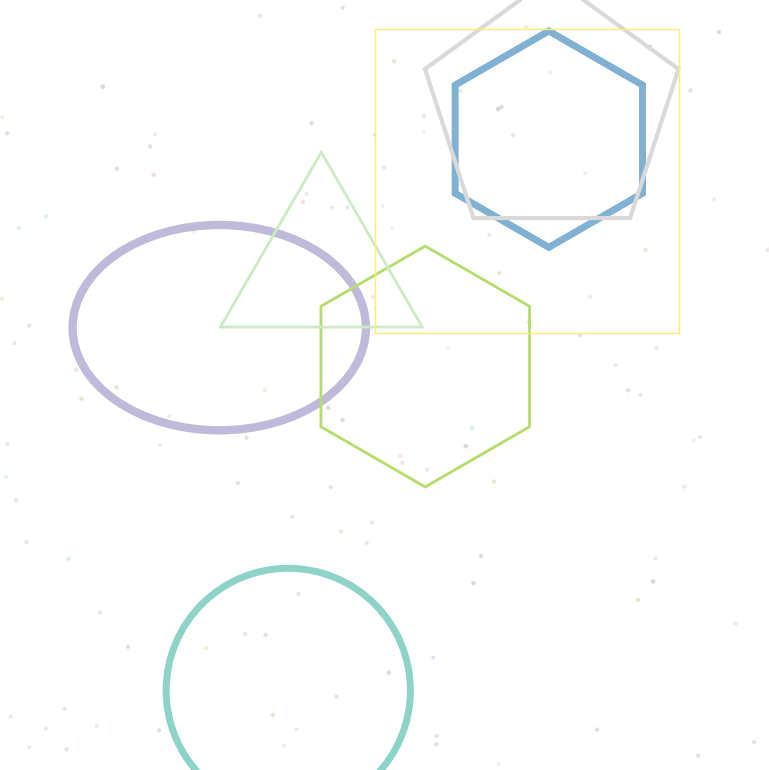[{"shape": "circle", "thickness": 2.5, "radius": 0.79, "center": [0.374, 0.103]}, {"shape": "oval", "thickness": 3, "radius": 0.95, "center": [0.285, 0.574]}, {"shape": "hexagon", "thickness": 2.5, "radius": 0.7, "center": [0.713, 0.819]}, {"shape": "hexagon", "thickness": 1, "radius": 0.78, "center": [0.552, 0.524]}, {"shape": "pentagon", "thickness": 1.5, "radius": 0.87, "center": [0.717, 0.857]}, {"shape": "triangle", "thickness": 1, "radius": 0.76, "center": [0.417, 0.651]}, {"shape": "square", "thickness": 0.5, "radius": 0.99, "center": [0.685, 0.765]}]